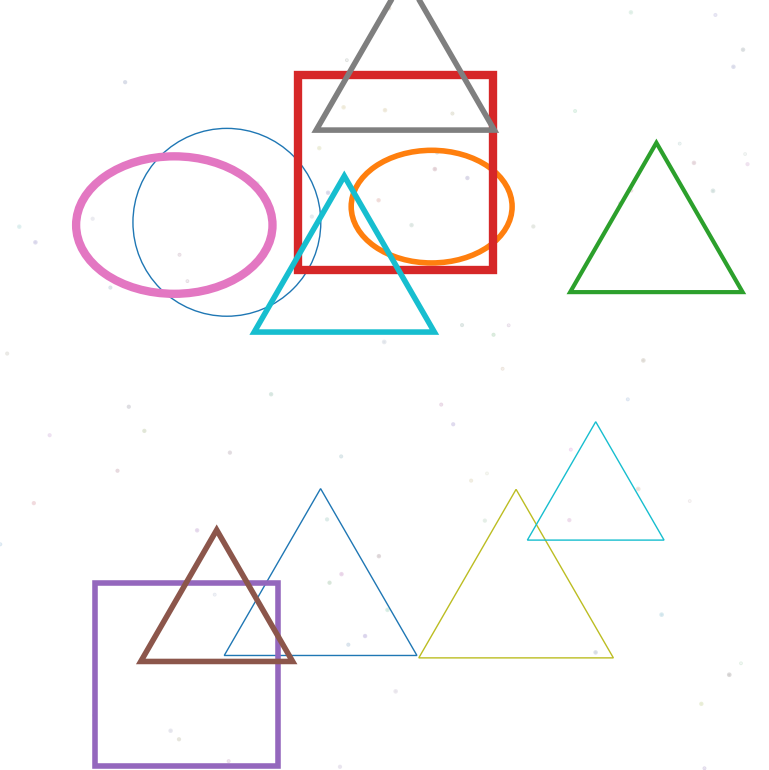[{"shape": "triangle", "thickness": 0.5, "radius": 0.72, "center": [0.416, 0.221]}, {"shape": "circle", "thickness": 0.5, "radius": 0.61, "center": [0.295, 0.711]}, {"shape": "oval", "thickness": 2, "radius": 0.52, "center": [0.561, 0.732]}, {"shape": "triangle", "thickness": 1.5, "radius": 0.65, "center": [0.852, 0.685]}, {"shape": "square", "thickness": 3, "radius": 0.63, "center": [0.514, 0.776]}, {"shape": "square", "thickness": 2, "radius": 0.59, "center": [0.242, 0.124]}, {"shape": "triangle", "thickness": 2, "radius": 0.57, "center": [0.281, 0.198]}, {"shape": "oval", "thickness": 3, "radius": 0.64, "center": [0.226, 0.708]}, {"shape": "triangle", "thickness": 2, "radius": 0.67, "center": [0.526, 0.898]}, {"shape": "triangle", "thickness": 0.5, "radius": 0.73, "center": [0.67, 0.219]}, {"shape": "triangle", "thickness": 2, "radius": 0.68, "center": [0.447, 0.636]}, {"shape": "triangle", "thickness": 0.5, "radius": 0.51, "center": [0.774, 0.35]}]